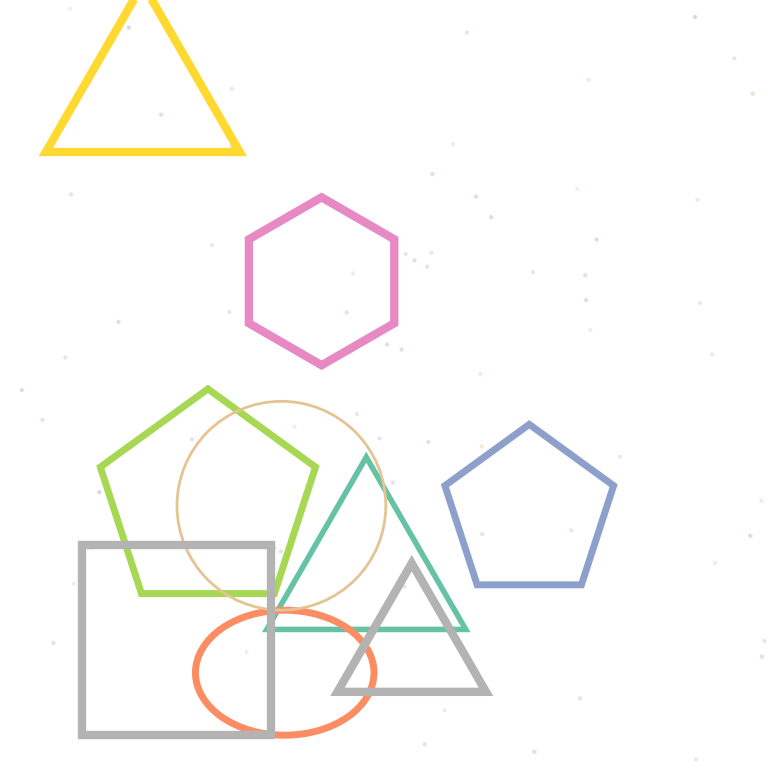[{"shape": "triangle", "thickness": 2, "radius": 0.75, "center": [0.476, 0.257]}, {"shape": "oval", "thickness": 2.5, "radius": 0.58, "center": [0.37, 0.126]}, {"shape": "pentagon", "thickness": 2.5, "radius": 0.58, "center": [0.687, 0.334]}, {"shape": "hexagon", "thickness": 3, "radius": 0.55, "center": [0.418, 0.635]}, {"shape": "pentagon", "thickness": 2.5, "radius": 0.73, "center": [0.27, 0.348]}, {"shape": "triangle", "thickness": 3, "radius": 0.73, "center": [0.185, 0.875]}, {"shape": "circle", "thickness": 1, "radius": 0.68, "center": [0.365, 0.343]}, {"shape": "square", "thickness": 3, "radius": 0.62, "center": [0.229, 0.169]}, {"shape": "triangle", "thickness": 3, "radius": 0.56, "center": [0.535, 0.157]}]